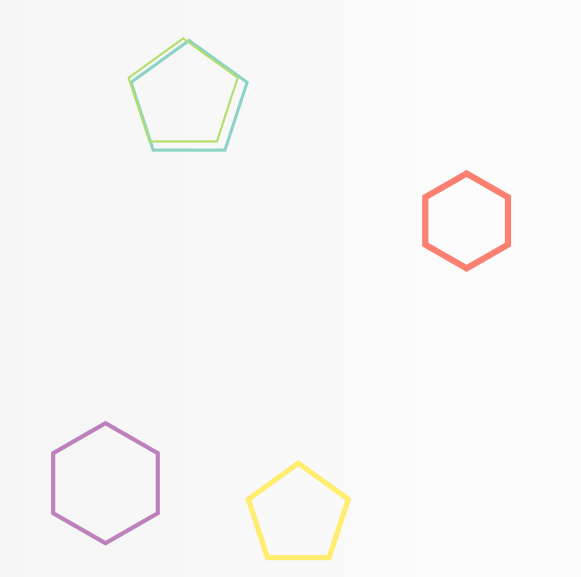[{"shape": "pentagon", "thickness": 1.5, "radius": 0.52, "center": [0.325, 0.824]}, {"shape": "hexagon", "thickness": 3, "radius": 0.41, "center": [0.803, 0.617]}, {"shape": "pentagon", "thickness": 1, "radius": 0.49, "center": [0.315, 0.834]}, {"shape": "hexagon", "thickness": 2, "radius": 0.52, "center": [0.181, 0.162]}, {"shape": "pentagon", "thickness": 2.5, "radius": 0.45, "center": [0.513, 0.107]}]